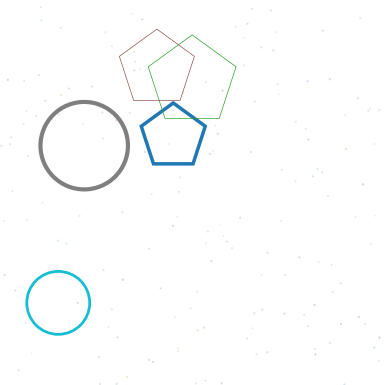[{"shape": "pentagon", "thickness": 2.5, "radius": 0.44, "center": [0.45, 0.645]}, {"shape": "pentagon", "thickness": 0.5, "radius": 0.6, "center": [0.499, 0.79]}, {"shape": "pentagon", "thickness": 0.5, "radius": 0.51, "center": [0.407, 0.822]}, {"shape": "circle", "thickness": 3, "radius": 0.57, "center": [0.219, 0.622]}, {"shape": "circle", "thickness": 2, "radius": 0.41, "center": [0.151, 0.213]}]